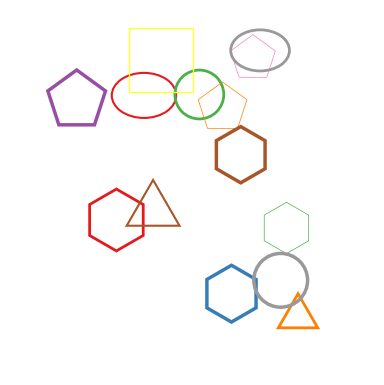[{"shape": "hexagon", "thickness": 2, "radius": 0.4, "center": [0.302, 0.429]}, {"shape": "oval", "thickness": 1.5, "radius": 0.42, "center": [0.374, 0.752]}, {"shape": "hexagon", "thickness": 2.5, "radius": 0.37, "center": [0.601, 0.237]}, {"shape": "hexagon", "thickness": 0.5, "radius": 0.33, "center": [0.744, 0.408]}, {"shape": "circle", "thickness": 2, "radius": 0.32, "center": [0.518, 0.755]}, {"shape": "pentagon", "thickness": 2.5, "radius": 0.39, "center": [0.199, 0.739]}, {"shape": "pentagon", "thickness": 0.5, "radius": 0.33, "center": [0.578, 0.72]}, {"shape": "triangle", "thickness": 2, "radius": 0.3, "center": [0.774, 0.178]}, {"shape": "square", "thickness": 1, "radius": 0.41, "center": [0.418, 0.844]}, {"shape": "triangle", "thickness": 1.5, "radius": 0.4, "center": [0.398, 0.453]}, {"shape": "hexagon", "thickness": 2.5, "radius": 0.37, "center": [0.625, 0.598]}, {"shape": "pentagon", "thickness": 0.5, "radius": 0.31, "center": [0.657, 0.849]}, {"shape": "circle", "thickness": 2.5, "radius": 0.35, "center": [0.729, 0.272]}, {"shape": "oval", "thickness": 2, "radius": 0.38, "center": [0.676, 0.869]}]